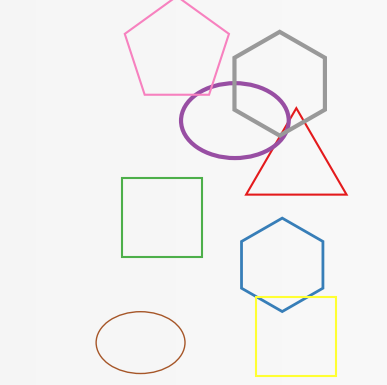[{"shape": "triangle", "thickness": 1.5, "radius": 0.75, "center": [0.765, 0.569]}, {"shape": "hexagon", "thickness": 2, "radius": 0.61, "center": [0.728, 0.312]}, {"shape": "square", "thickness": 1.5, "radius": 0.52, "center": [0.417, 0.436]}, {"shape": "oval", "thickness": 3, "radius": 0.69, "center": [0.606, 0.687]}, {"shape": "square", "thickness": 1.5, "radius": 0.51, "center": [0.764, 0.126]}, {"shape": "oval", "thickness": 1, "radius": 0.57, "center": [0.363, 0.11]}, {"shape": "pentagon", "thickness": 1.5, "radius": 0.71, "center": [0.456, 0.868]}, {"shape": "hexagon", "thickness": 3, "radius": 0.67, "center": [0.722, 0.783]}]